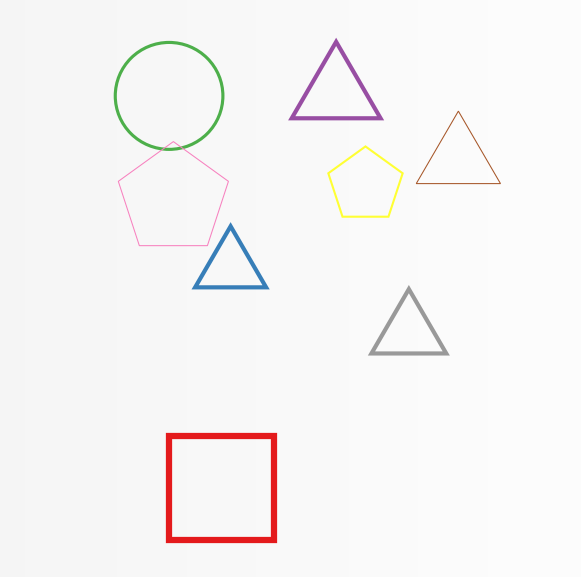[{"shape": "square", "thickness": 3, "radius": 0.45, "center": [0.381, 0.154]}, {"shape": "triangle", "thickness": 2, "radius": 0.35, "center": [0.397, 0.537]}, {"shape": "circle", "thickness": 1.5, "radius": 0.46, "center": [0.291, 0.833]}, {"shape": "triangle", "thickness": 2, "radius": 0.44, "center": [0.578, 0.838]}, {"shape": "pentagon", "thickness": 1, "radius": 0.34, "center": [0.629, 0.678]}, {"shape": "triangle", "thickness": 0.5, "radius": 0.42, "center": [0.789, 0.723]}, {"shape": "pentagon", "thickness": 0.5, "radius": 0.5, "center": [0.298, 0.654]}, {"shape": "triangle", "thickness": 2, "radius": 0.37, "center": [0.703, 0.424]}]